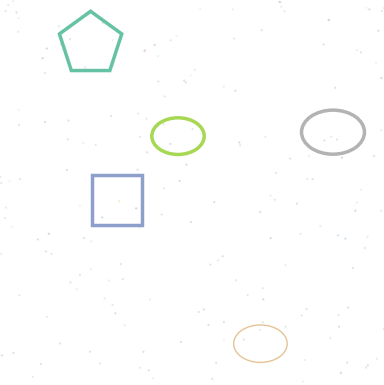[{"shape": "pentagon", "thickness": 2.5, "radius": 0.43, "center": [0.235, 0.886]}, {"shape": "square", "thickness": 2.5, "radius": 0.32, "center": [0.304, 0.481]}, {"shape": "oval", "thickness": 2.5, "radius": 0.34, "center": [0.462, 0.646]}, {"shape": "oval", "thickness": 1, "radius": 0.35, "center": [0.676, 0.107]}, {"shape": "oval", "thickness": 2.5, "radius": 0.41, "center": [0.865, 0.657]}]